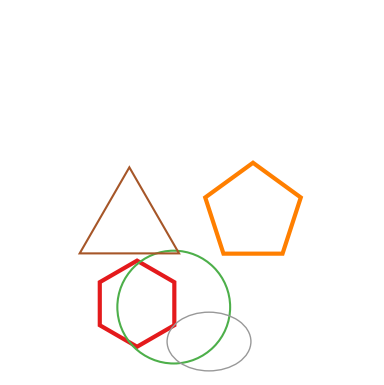[{"shape": "hexagon", "thickness": 3, "radius": 0.56, "center": [0.356, 0.211]}, {"shape": "circle", "thickness": 1.5, "radius": 0.73, "center": [0.451, 0.202]}, {"shape": "pentagon", "thickness": 3, "radius": 0.65, "center": [0.657, 0.447]}, {"shape": "triangle", "thickness": 1.5, "radius": 0.75, "center": [0.336, 0.416]}, {"shape": "oval", "thickness": 1, "radius": 0.54, "center": [0.543, 0.113]}]